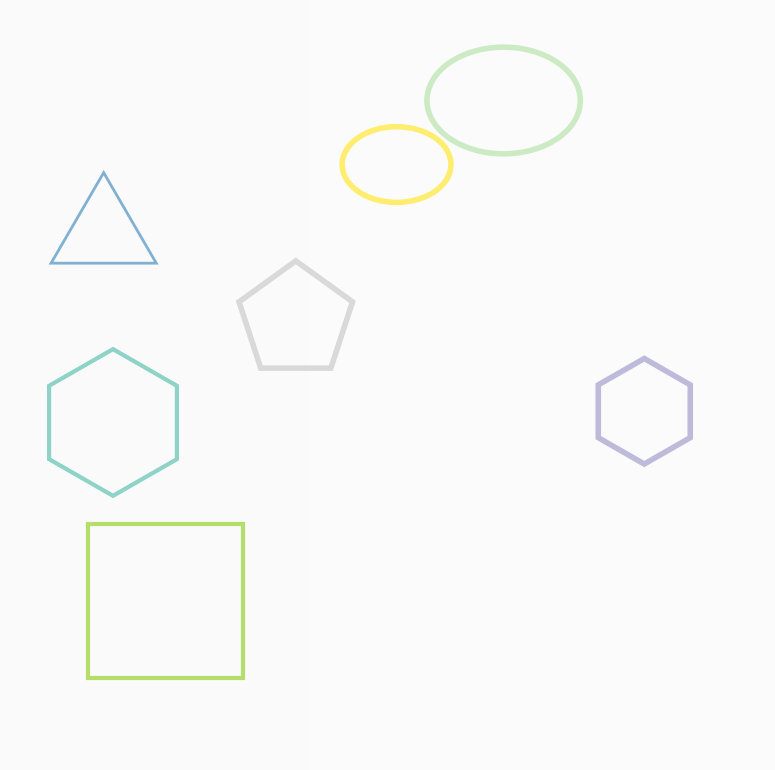[{"shape": "hexagon", "thickness": 1.5, "radius": 0.48, "center": [0.146, 0.451]}, {"shape": "hexagon", "thickness": 2, "radius": 0.34, "center": [0.831, 0.466]}, {"shape": "triangle", "thickness": 1, "radius": 0.39, "center": [0.134, 0.697]}, {"shape": "square", "thickness": 1.5, "radius": 0.5, "center": [0.214, 0.219]}, {"shape": "pentagon", "thickness": 2, "radius": 0.38, "center": [0.382, 0.584]}, {"shape": "oval", "thickness": 2, "radius": 0.49, "center": [0.65, 0.869]}, {"shape": "oval", "thickness": 2, "radius": 0.35, "center": [0.512, 0.786]}]